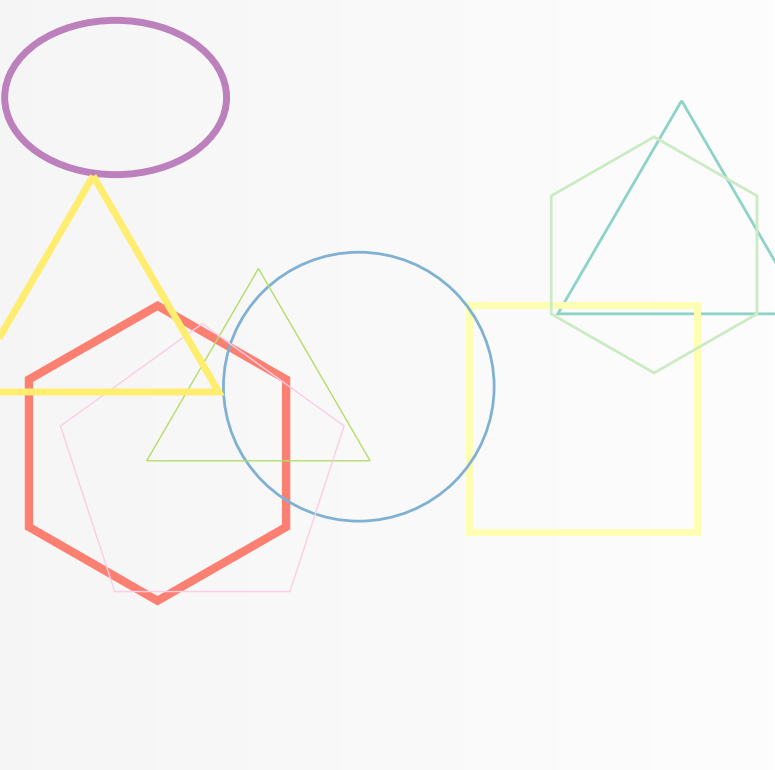[{"shape": "triangle", "thickness": 1, "radius": 0.92, "center": [0.88, 0.685]}, {"shape": "square", "thickness": 2.5, "radius": 0.74, "center": [0.752, 0.457]}, {"shape": "hexagon", "thickness": 3, "radius": 0.96, "center": [0.203, 0.411]}, {"shape": "circle", "thickness": 1, "radius": 0.87, "center": [0.463, 0.498]}, {"shape": "triangle", "thickness": 0.5, "radius": 0.83, "center": [0.333, 0.485]}, {"shape": "pentagon", "thickness": 0.5, "radius": 0.96, "center": [0.261, 0.387]}, {"shape": "oval", "thickness": 2.5, "radius": 0.72, "center": [0.149, 0.873]}, {"shape": "hexagon", "thickness": 1, "radius": 0.77, "center": [0.844, 0.669]}, {"shape": "triangle", "thickness": 2.5, "radius": 0.94, "center": [0.12, 0.584]}]